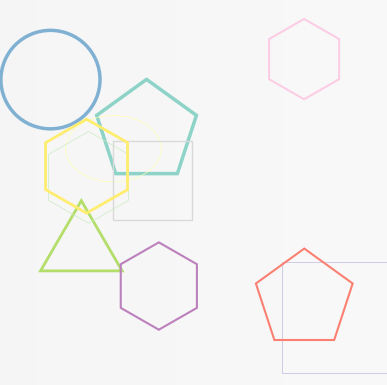[{"shape": "pentagon", "thickness": 2.5, "radius": 0.68, "center": [0.378, 0.659]}, {"shape": "oval", "thickness": 0.5, "radius": 0.62, "center": [0.293, 0.614]}, {"shape": "square", "thickness": 0.5, "radius": 0.72, "center": [0.871, 0.176]}, {"shape": "pentagon", "thickness": 1.5, "radius": 0.66, "center": [0.785, 0.223]}, {"shape": "circle", "thickness": 2.5, "radius": 0.64, "center": [0.13, 0.793]}, {"shape": "triangle", "thickness": 2, "radius": 0.61, "center": [0.21, 0.357]}, {"shape": "hexagon", "thickness": 1.5, "radius": 0.52, "center": [0.785, 0.846]}, {"shape": "square", "thickness": 1, "radius": 0.52, "center": [0.394, 0.532]}, {"shape": "hexagon", "thickness": 1.5, "radius": 0.57, "center": [0.41, 0.257]}, {"shape": "hexagon", "thickness": 0.5, "radius": 0.6, "center": [0.228, 0.539]}, {"shape": "hexagon", "thickness": 2, "radius": 0.61, "center": [0.223, 0.568]}]